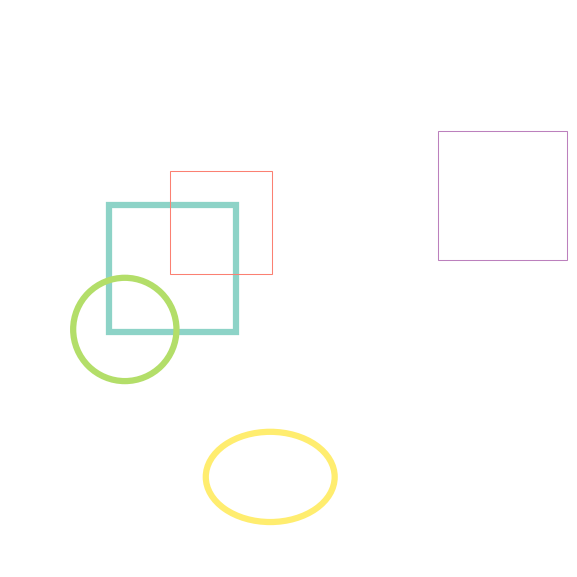[{"shape": "square", "thickness": 3, "radius": 0.55, "center": [0.299, 0.535]}, {"shape": "square", "thickness": 0.5, "radius": 0.44, "center": [0.383, 0.614]}, {"shape": "circle", "thickness": 3, "radius": 0.45, "center": [0.216, 0.429]}, {"shape": "square", "thickness": 0.5, "radius": 0.56, "center": [0.87, 0.661]}, {"shape": "oval", "thickness": 3, "radius": 0.56, "center": [0.468, 0.173]}]